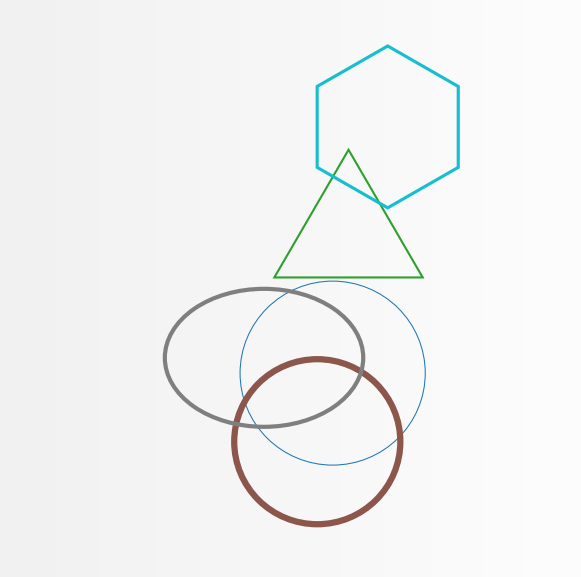[{"shape": "circle", "thickness": 0.5, "radius": 0.8, "center": [0.572, 0.353]}, {"shape": "triangle", "thickness": 1, "radius": 0.74, "center": [0.6, 0.592]}, {"shape": "circle", "thickness": 3, "radius": 0.71, "center": [0.546, 0.234]}, {"shape": "oval", "thickness": 2, "radius": 0.85, "center": [0.454, 0.38]}, {"shape": "hexagon", "thickness": 1.5, "radius": 0.7, "center": [0.667, 0.779]}]